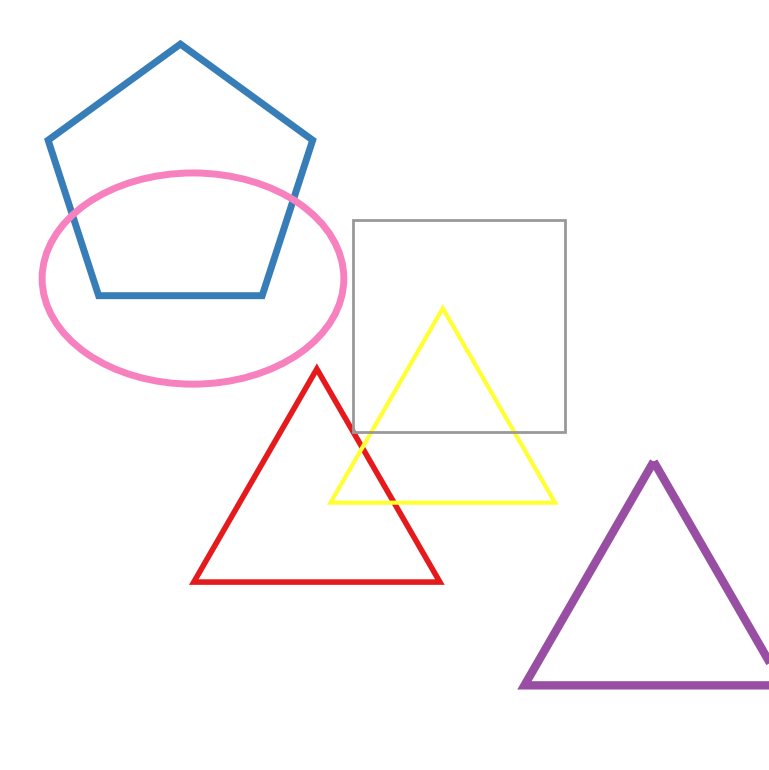[{"shape": "triangle", "thickness": 2, "radius": 0.92, "center": [0.411, 0.336]}, {"shape": "pentagon", "thickness": 2.5, "radius": 0.9, "center": [0.234, 0.762]}, {"shape": "triangle", "thickness": 3, "radius": 0.97, "center": [0.849, 0.207]}, {"shape": "triangle", "thickness": 1.5, "radius": 0.84, "center": [0.575, 0.431]}, {"shape": "oval", "thickness": 2.5, "radius": 0.98, "center": [0.251, 0.638]}, {"shape": "square", "thickness": 1, "radius": 0.69, "center": [0.596, 0.577]}]